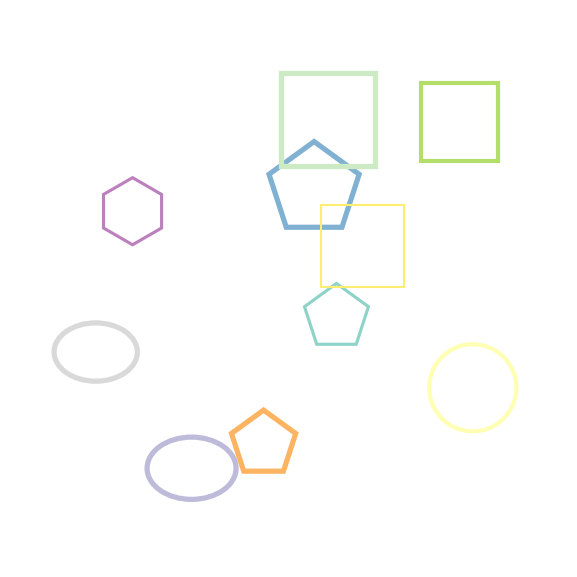[{"shape": "pentagon", "thickness": 1.5, "radius": 0.29, "center": [0.583, 0.45]}, {"shape": "circle", "thickness": 2, "radius": 0.38, "center": [0.819, 0.328]}, {"shape": "oval", "thickness": 2.5, "radius": 0.39, "center": [0.332, 0.188]}, {"shape": "pentagon", "thickness": 2.5, "radius": 0.41, "center": [0.544, 0.672]}, {"shape": "pentagon", "thickness": 2.5, "radius": 0.29, "center": [0.456, 0.231]}, {"shape": "square", "thickness": 2, "radius": 0.34, "center": [0.796, 0.788]}, {"shape": "oval", "thickness": 2.5, "radius": 0.36, "center": [0.166, 0.39]}, {"shape": "hexagon", "thickness": 1.5, "radius": 0.29, "center": [0.23, 0.633]}, {"shape": "square", "thickness": 2.5, "radius": 0.4, "center": [0.568, 0.791]}, {"shape": "square", "thickness": 1, "radius": 0.36, "center": [0.628, 0.573]}]